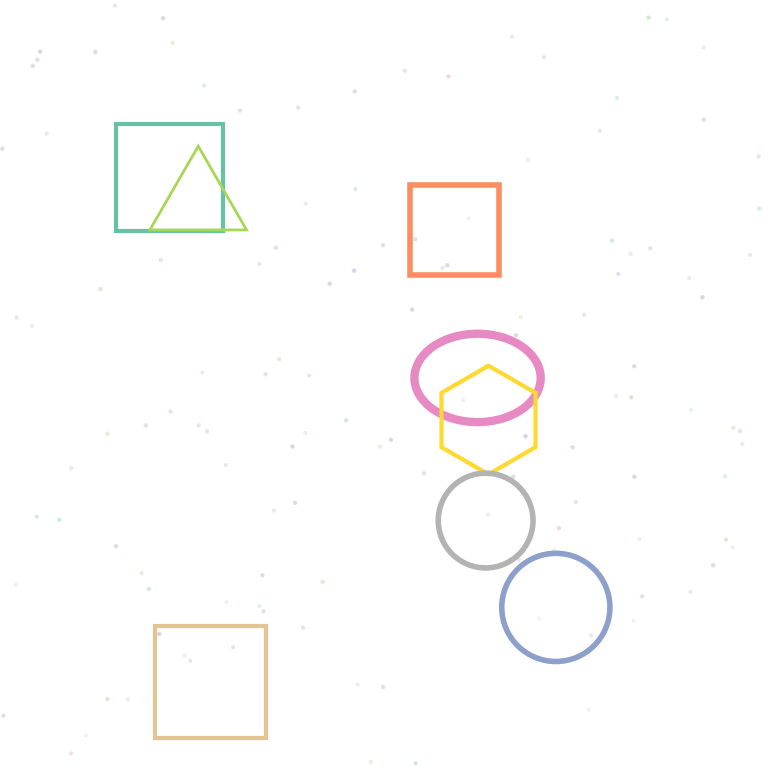[{"shape": "square", "thickness": 1.5, "radius": 0.35, "center": [0.22, 0.77]}, {"shape": "square", "thickness": 2, "radius": 0.29, "center": [0.59, 0.701]}, {"shape": "circle", "thickness": 2, "radius": 0.35, "center": [0.722, 0.211]}, {"shape": "oval", "thickness": 3, "radius": 0.41, "center": [0.62, 0.509]}, {"shape": "triangle", "thickness": 1, "radius": 0.36, "center": [0.257, 0.738]}, {"shape": "hexagon", "thickness": 1.5, "radius": 0.35, "center": [0.634, 0.455]}, {"shape": "square", "thickness": 1.5, "radius": 0.36, "center": [0.273, 0.114]}, {"shape": "circle", "thickness": 2, "radius": 0.31, "center": [0.631, 0.324]}]